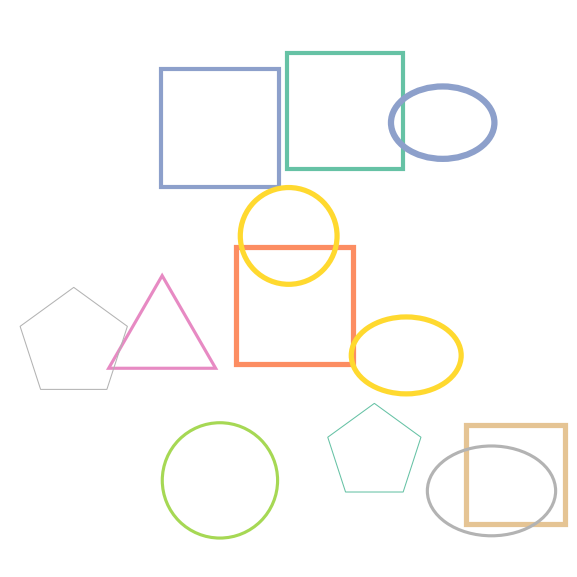[{"shape": "pentagon", "thickness": 0.5, "radius": 0.42, "center": [0.648, 0.216]}, {"shape": "square", "thickness": 2, "radius": 0.5, "center": [0.597, 0.807]}, {"shape": "square", "thickness": 2.5, "radius": 0.5, "center": [0.51, 0.47]}, {"shape": "square", "thickness": 2, "radius": 0.51, "center": [0.38, 0.777]}, {"shape": "oval", "thickness": 3, "radius": 0.45, "center": [0.767, 0.787]}, {"shape": "triangle", "thickness": 1.5, "radius": 0.53, "center": [0.281, 0.415]}, {"shape": "circle", "thickness": 1.5, "radius": 0.5, "center": [0.381, 0.167]}, {"shape": "oval", "thickness": 2.5, "radius": 0.48, "center": [0.703, 0.384]}, {"shape": "circle", "thickness": 2.5, "radius": 0.42, "center": [0.5, 0.591]}, {"shape": "square", "thickness": 2.5, "radius": 0.43, "center": [0.893, 0.177]}, {"shape": "pentagon", "thickness": 0.5, "radius": 0.49, "center": [0.128, 0.404]}, {"shape": "oval", "thickness": 1.5, "radius": 0.56, "center": [0.851, 0.149]}]